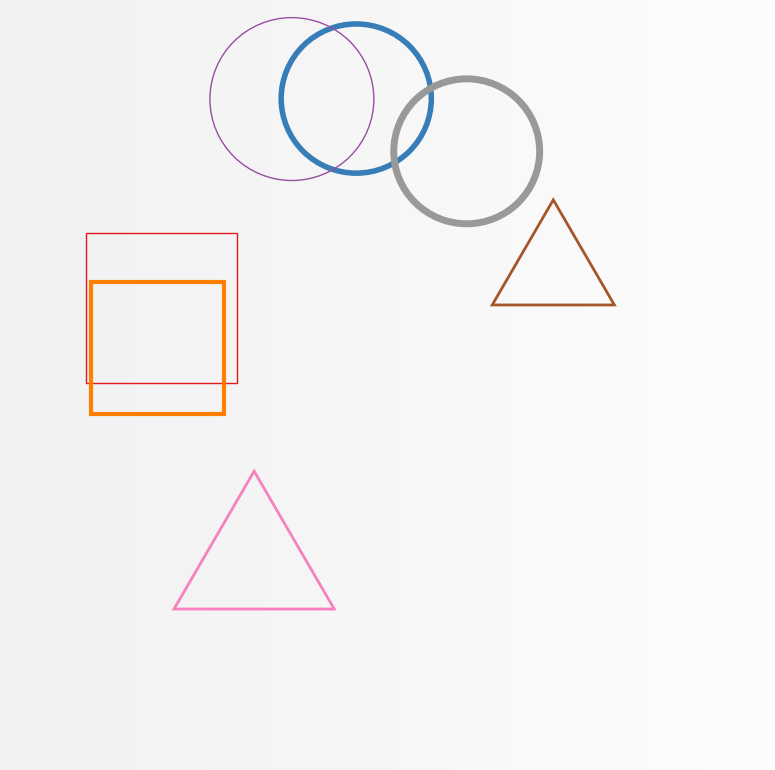[{"shape": "square", "thickness": 0.5, "radius": 0.49, "center": [0.209, 0.6]}, {"shape": "circle", "thickness": 2, "radius": 0.48, "center": [0.46, 0.872]}, {"shape": "circle", "thickness": 0.5, "radius": 0.53, "center": [0.377, 0.871]}, {"shape": "square", "thickness": 1.5, "radius": 0.43, "center": [0.203, 0.548]}, {"shape": "triangle", "thickness": 1, "radius": 0.45, "center": [0.714, 0.649]}, {"shape": "triangle", "thickness": 1, "radius": 0.6, "center": [0.328, 0.269]}, {"shape": "circle", "thickness": 2.5, "radius": 0.47, "center": [0.602, 0.803]}]